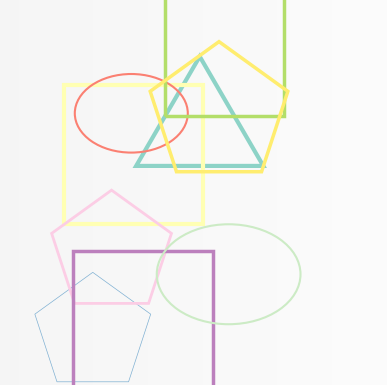[{"shape": "triangle", "thickness": 3, "radius": 0.95, "center": [0.515, 0.664]}, {"shape": "square", "thickness": 3, "radius": 0.9, "center": [0.345, 0.598]}, {"shape": "oval", "thickness": 1.5, "radius": 0.73, "center": [0.339, 0.706]}, {"shape": "pentagon", "thickness": 0.5, "radius": 0.79, "center": [0.239, 0.135]}, {"shape": "square", "thickness": 2.5, "radius": 0.76, "center": [0.579, 0.852]}, {"shape": "pentagon", "thickness": 2, "radius": 0.81, "center": [0.288, 0.344]}, {"shape": "square", "thickness": 2.5, "radius": 0.9, "center": [0.37, 0.169]}, {"shape": "oval", "thickness": 1.5, "radius": 0.93, "center": [0.59, 0.288]}, {"shape": "pentagon", "thickness": 2.5, "radius": 0.93, "center": [0.565, 0.705]}]